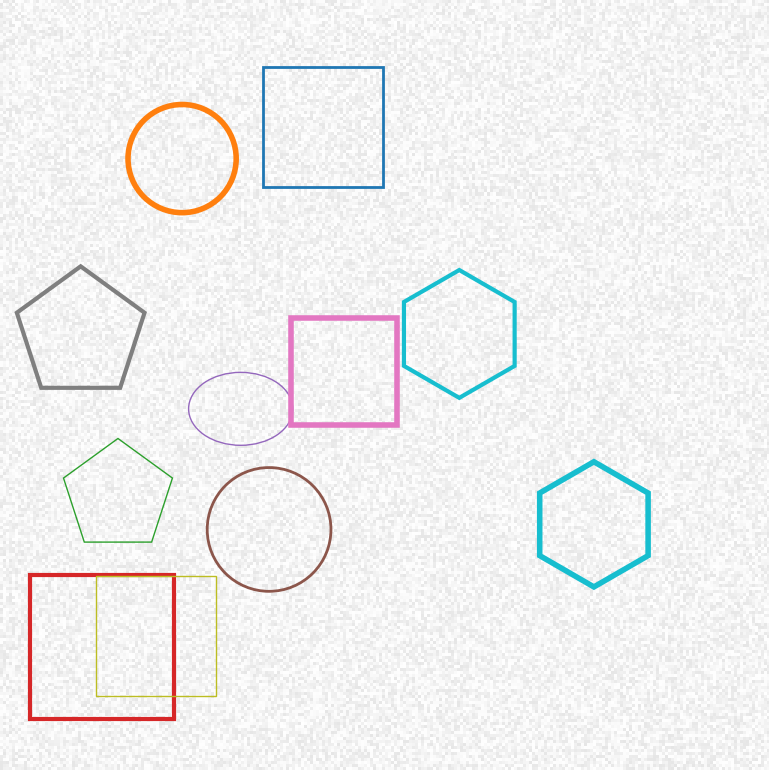[{"shape": "square", "thickness": 1, "radius": 0.39, "center": [0.419, 0.836]}, {"shape": "circle", "thickness": 2, "radius": 0.35, "center": [0.236, 0.794]}, {"shape": "pentagon", "thickness": 0.5, "radius": 0.37, "center": [0.153, 0.356]}, {"shape": "square", "thickness": 1.5, "radius": 0.47, "center": [0.133, 0.16]}, {"shape": "oval", "thickness": 0.5, "radius": 0.34, "center": [0.313, 0.469]}, {"shape": "circle", "thickness": 1, "radius": 0.4, "center": [0.349, 0.312]}, {"shape": "square", "thickness": 2, "radius": 0.35, "center": [0.447, 0.517]}, {"shape": "pentagon", "thickness": 1.5, "radius": 0.44, "center": [0.105, 0.567]}, {"shape": "square", "thickness": 0.5, "radius": 0.39, "center": [0.203, 0.174]}, {"shape": "hexagon", "thickness": 1.5, "radius": 0.42, "center": [0.596, 0.566]}, {"shape": "hexagon", "thickness": 2, "radius": 0.41, "center": [0.771, 0.319]}]